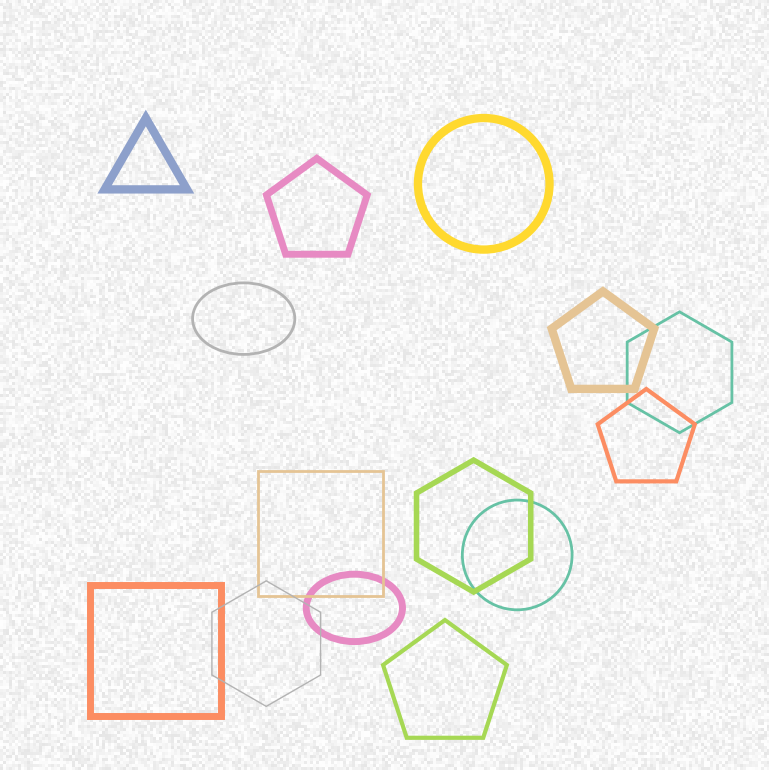[{"shape": "hexagon", "thickness": 1, "radius": 0.39, "center": [0.883, 0.516]}, {"shape": "circle", "thickness": 1, "radius": 0.36, "center": [0.672, 0.279]}, {"shape": "pentagon", "thickness": 1.5, "radius": 0.33, "center": [0.839, 0.429]}, {"shape": "square", "thickness": 2.5, "radius": 0.42, "center": [0.202, 0.155]}, {"shape": "triangle", "thickness": 3, "radius": 0.31, "center": [0.189, 0.785]}, {"shape": "pentagon", "thickness": 2.5, "radius": 0.34, "center": [0.411, 0.726]}, {"shape": "oval", "thickness": 2.5, "radius": 0.31, "center": [0.46, 0.211]}, {"shape": "pentagon", "thickness": 1.5, "radius": 0.42, "center": [0.578, 0.11]}, {"shape": "hexagon", "thickness": 2, "radius": 0.43, "center": [0.615, 0.317]}, {"shape": "circle", "thickness": 3, "radius": 0.43, "center": [0.628, 0.761]}, {"shape": "square", "thickness": 1, "radius": 0.41, "center": [0.416, 0.307]}, {"shape": "pentagon", "thickness": 3, "radius": 0.35, "center": [0.783, 0.552]}, {"shape": "hexagon", "thickness": 0.5, "radius": 0.41, "center": [0.346, 0.164]}, {"shape": "oval", "thickness": 1, "radius": 0.33, "center": [0.317, 0.586]}]